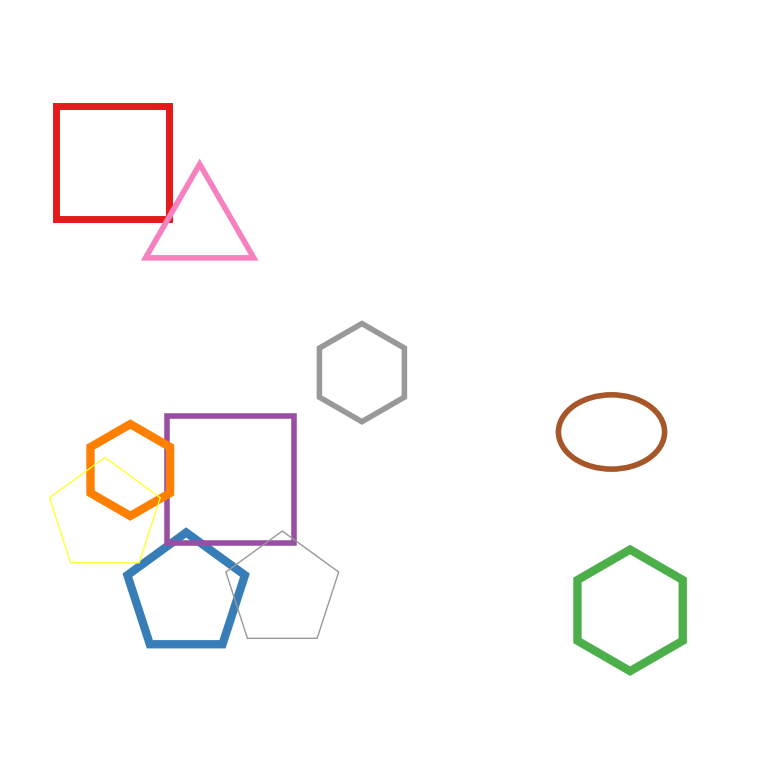[{"shape": "square", "thickness": 2.5, "radius": 0.37, "center": [0.146, 0.789]}, {"shape": "pentagon", "thickness": 3, "radius": 0.4, "center": [0.242, 0.228]}, {"shape": "hexagon", "thickness": 3, "radius": 0.39, "center": [0.818, 0.207]}, {"shape": "square", "thickness": 2, "radius": 0.41, "center": [0.3, 0.377]}, {"shape": "hexagon", "thickness": 3, "radius": 0.3, "center": [0.169, 0.39]}, {"shape": "pentagon", "thickness": 0.5, "radius": 0.38, "center": [0.136, 0.33]}, {"shape": "oval", "thickness": 2, "radius": 0.34, "center": [0.794, 0.439]}, {"shape": "triangle", "thickness": 2, "radius": 0.41, "center": [0.259, 0.706]}, {"shape": "hexagon", "thickness": 2, "radius": 0.32, "center": [0.47, 0.516]}, {"shape": "pentagon", "thickness": 0.5, "radius": 0.39, "center": [0.367, 0.233]}]